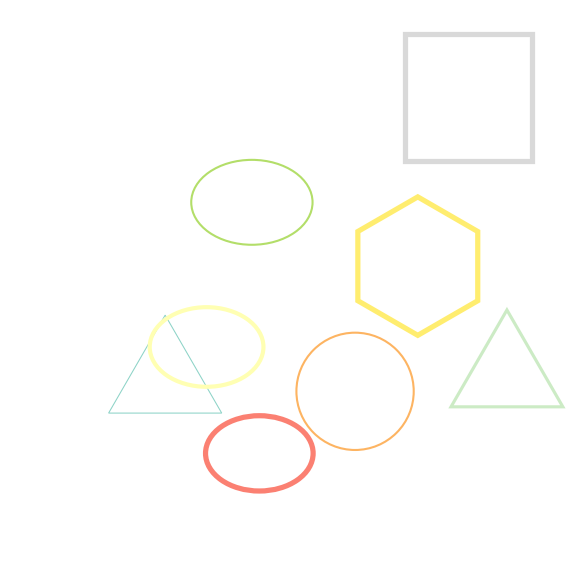[{"shape": "triangle", "thickness": 0.5, "radius": 0.57, "center": [0.286, 0.34]}, {"shape": "oval", "thickness": 2, "radius": 0.49, "center": [0.358, 0.398]}, {"shape": "oval", "thickness": 2.5, "radius": 0.47, "center": [0.449, 0.214]}, {"shape": "circle", "thickness": 1, "radius": 0.51, "center": [0.615, 0.322]}, {"shape": "oval", "thickness": 1, "radius": 0.53, "center": [0.436, 0.649]}, {"shape": "square", "thickness": 2.5, "radius": 0.55, "center": [0.811, 0.83]}, {"shape": "triangle", "thickness": 1.5, "radius": 0.56, "center": [0.878, 0.351]}, {"shape": "hexagon", "thickness": 2.5, "radius": 0.6, "center": [0.723, 0.538]}]